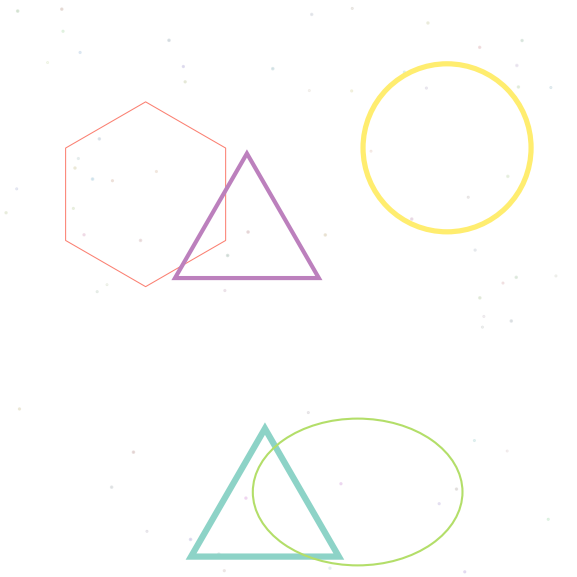[{"shape": "triangle", "thickness": 3, "radius": 0.74, "center": [0.459, 0.109]}, {"shape": "hexagon", "thickness": 0.5, "radius": 0.8, "center": [0.252, 0.663]}, {"shape": "oval", "thickness": 1, "radius": 0.91, "center": [0.619, 0.147]}, {"shape": "triangle", "thickness": 2, "radius": 0.72, "center": [0.428, 0.59]}, {"shape": "circle", "thickness": 2.5, "radius": 0.73, "center": [0.774, 0.743]}]